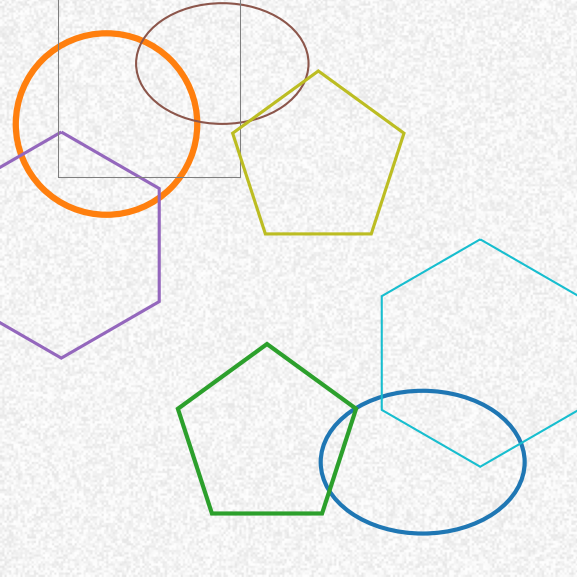[{"shape": "oval", "thickness": 2, "radius": 0.88, "center": [0.732, 0.199]}, {"shape": "circle", "thickness": 3, "radius": 0.79, "center": [0.184, 0.784]}, {"shape": "pentagon", "thickness": 2, "radius": 0.81, "center": [0.462, 0.241]}, {"shape": "hexagon", "thickness": 1.5, "radius": 0.98, "center": [0.106, 0.575]}, {"shape": "oval", "thickness": 1, "radius": 0.75, "center": [0.385, 0.889]}, {"shape": "square", "thickness": 0.5, "radius": 0.79, "center": [0.258, 0.851]}, {"shape": "pentagon", "thickness": 1.5, "radius": 0.78, "center": [0.551, 0.72]}, {"shape": "hexagon", "thickness": 1, "radius": 0.98, "center": [0.832, 0.388]}]